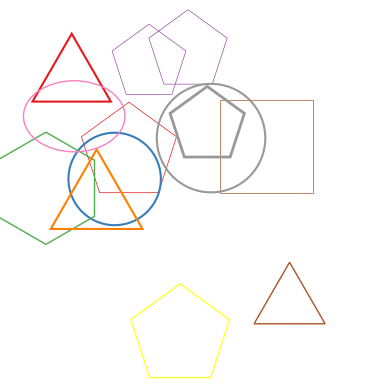[{"shape": "pentagon", "thickness": 0.5, "radius": 0.65, "center": [0.335, 0.605]}, {"shape": "triangle", "thickness": 1.5, "radius": 0.59, "center": [0.186, 0.795]}, {"shape": "circle", "thickness": 1.5, "radius": 0.6, "center": [0.298, 0.535]}, {"shape": "hexagon", "thickness": 1, "radius": 0.73, "center": [0.119, 0.511]}, {"shape": "pentagon", "thickness": 0.5, "radius": 0.5, "center": [0.387, 0.836]}, {"shape": "pentagon", "thickness": 0.5, "radius": 0.53, "center": [0.488, 0.868]}, {"shape": "triangle", "thickness": 1.5, "radius": 0.69, "center": [0.251, 0.474]}, {"shape": "pentagon", "thickness": 1, "radius": 0.67, "center": [0.468, 0.128]}, {"shape": "square", "thickness": 0.5, "radius": 0.6, "center": [0.693, 0.62]}, {"shape": "triangle", "thickness": 1, "radius": 0.53, "center": [0.752, 0.212]}, {"shape": "oval", "thickness": 1, "radius": 0.66, "center": [0.193, 0.698]}, {"shape": "circle", "thickness": 1.5, "radius": 0.7, "center": [0.548, 0.641]}, {"shape": "pentagon", "thickness": 2, "radius": 0.51, "center": [0.538, 0.674]}]